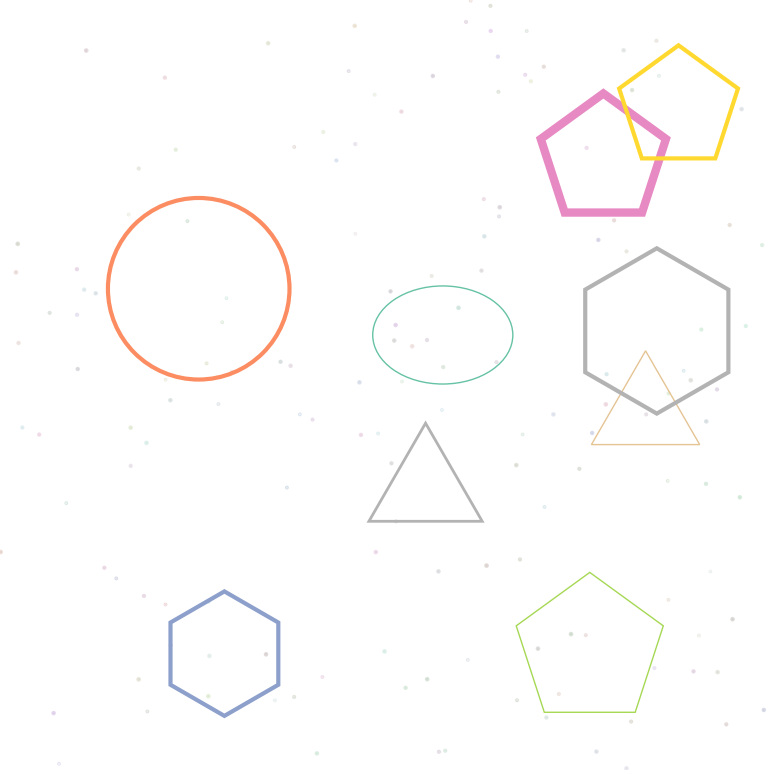[{"shape": "oval", "thickness": 0.5, "radius": 0.45, "center": [0.575, 0.565]}, {"shape": "circle", "thickness": 1.5, "radius": 0.59, "center": [0.258, 0.625]}, {"shape": "hexagon", "thickness": 1.5, "radius": 0.4, "center": [0.291, 0.151]}, {"shape": "pentagon", "thickness": 3, "radius": 0.43, "center": [0.784, 0.793]}, {"shape": "pentagon", "thickness": 0.5, "radius": 0.5, "center": [0.766, 0.156]}, {"shape": "pentagon", "thickness": 1.5, "radius": 0.41, "center": [0.881, 0.86]}, {"shape": "triangle", "thickness": 0.5, "radius": 0.41, "center": [0.838, 0.463]}, {"shape": "triangle", "thickness": 1, "radius": 0.42, "center": [0.553, 0.365]}, {"shape": "hexagon", "thickness": 1.5, "radius": 0.54, "center": [0.853, 0.57]}]